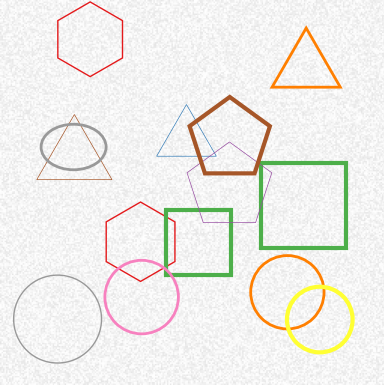[{"shape": "hexagon", "thickness": 1, "radius": 0.48, "center": [0.234, 0.898]}, {"shape": "hexagon", "thickness": 1, "radius": 0.52, "center": [0.365, 0.372]}, {"shape": "triangle", "thickness": 0.5, "radius": 0.45, "center": [0.484, 0.639]}, {"shape": "square", "thickness": 3, "radius": 0.55, "center": [0.789, 0.467]}, {"shape": "square", "thickness": 3, "radius": 0.42, "center": [0.515, 0.371]}, {"shape": "pentagon", "thickness": 0.5, "radius": 0.58, "center": [0.596, 0.516]}, {"shape": "circle", "thickness": 2, "radius": 0.48, "center": [0.746, 0.241]}, {"shape": "triangle", "thickness": 2, "radius": 0.51, "center": [0.795, 0.825]}, {"shape": "circle", "thickness": 3, "radius": 0.43, "center": [0.831, 0.17]}, {"shape": "triangle", "thickness": 0.5, "radius": 0.56, "center": [0.193, 0.59]}, {"shape": "pentagon", "thickness": 3, "radius": 0.55, "center": [0.597, 0.638]}, {"shape": "circle", "thickness": 2, "radius": 0.48, "center": [0.368, 0.228]}, {"shape": "circle", "thickness": 1, "radius": 0.57, "center": [0.15, 0.171]}, {"shape": "oval", "thickness": 2, "radius": 0.42, "center": [0.191, 0.618]}]